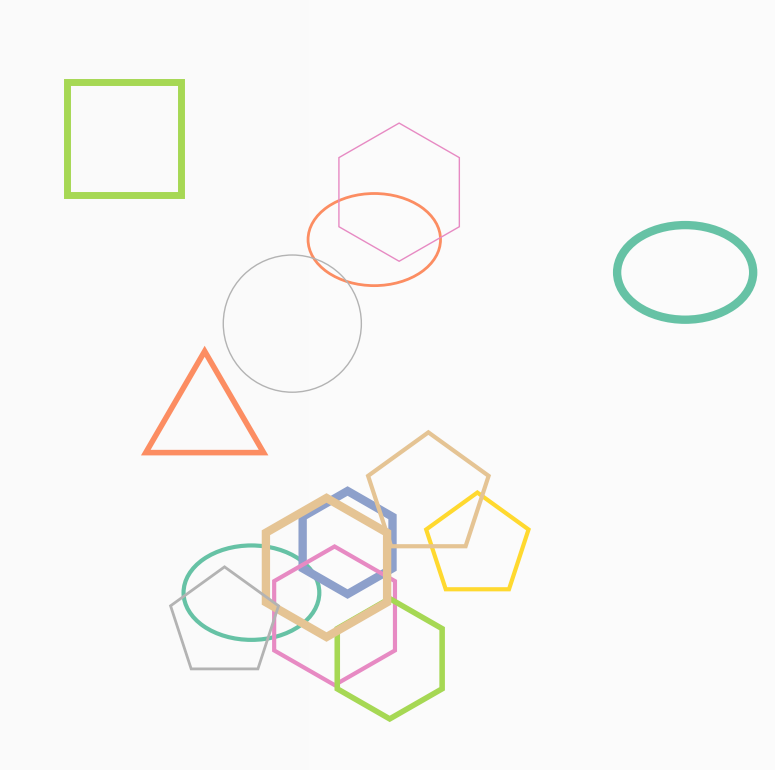[{"shape": "oval", "thickness": 3, "radius": 0.44, "center": [0.884, 0.646]}, {"shape": "oval", "thickness": 1.5, "radius": 0.44, "center": [0.324, 0.23]}, {"shape": "triangle", "thickness": 2, "radius": 0.44, "center": [0.264, 0.456]}, {"shape": "oval", "thickness": 1, "radius": 0.43, "center": [0.483, 0.689]}, {"shape": "hexagon", "thickness": 3, "radius": 0.33, "center": [0.448, 0.295]}, {"shape": "hexagon", "thickness": 1.5, "radius": 0.45, "center": [0.432, 0.2]}, {"shape": "hexagon", "thickness": 0.5, "radius": 0.45, "center": [0.515, 0.75]}, {"shape": "hexagon", "thickness": 2, "radius": 0.39, "center": [0.503, 0.144]}, {"shape": "square", "thickness": 2.5, "radius": 0.37, "center": [0.16, 0.82]}, {"shape": "pentagon", "thickness": 1.5, "radius": 0.35, "center": [0.616, 0.291]}, {"shape": "hexagon", "thickness": 3, "radius": 0.45, "center": [0.421, 0.263]}, {"shape": "pentagon", "thickness": 1.5, "radius": 0.41, "center": [0.553, 0.357]}, {"shape": "circle", "thickness": 0.5, "radius": 0.45, "center": [0.377, 0.58]}, {"shape": "pentagon", "thickness": 1, "radius": 0.37, "center": [0.29, 0.191]}]